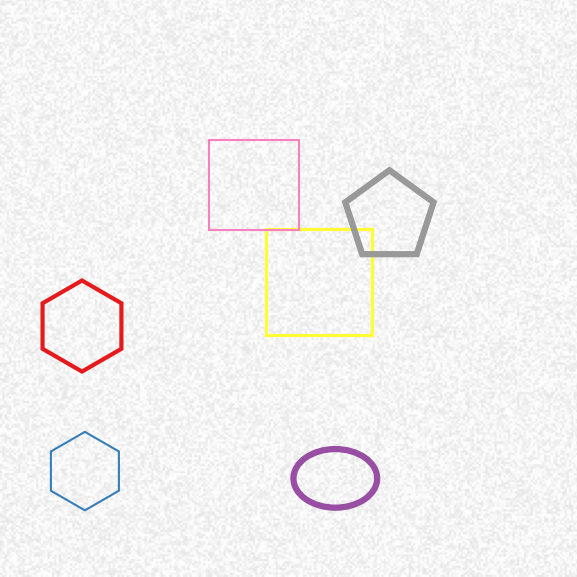[{"shape": "hexagon", "thickness": 2, "radius": 0.39, "center": [0.142, 0.435]}, {"shape": "hexagon", "thickness": 1, "radius": 0.34, "center": [0.147, 0.183]}, {"shape": "oval", "thickness": 3, "radius": 0.36, "center": [0.581, 0.171]}, {"shape": "square", "thickness": 1.5, "radius": 0.46, "center": [0.552, 0.511]}, {"shape": "square", "thickness": 1, "radius": 0.39, "center": [0.44, 0.679]}, {"shape": "pentagon", "thickness": 3, "radius": 0.4, "center": [0.674, 0.624]}]